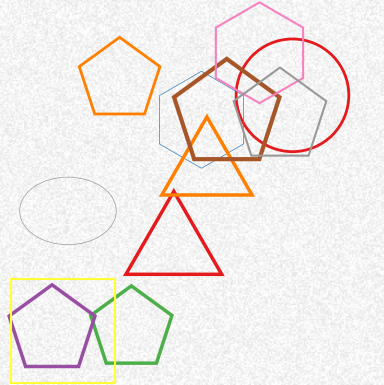[{"shape": "triangle", "thickness": 2.5, "radius": 0.72, "center": [0.451, 0.359]}, {"shape": "circle", "thickness": 2, "radius": 0.73, "center": [0.76, 0.752]}, {"shape": "hexagon", "thickness": 0.5, "radius": 0.63, "center": [0.523, 0.689]}, {"shape": "pentagon", "thickness": 2.5, "radius": 0.55, "center": [0.341, 0.146]}, {"shape": "pentagon", "thickness": 2.5, "radius": 0.59, "center": [0.135, 0.143]}, {"shape": "triangle", "thickness": 2.5, "radius": 0.68, "center": [0.537, 0.561]}, {"shape": "pentagon", "thickness": 2, "radius": 0.55, "center": [0.311, 0.793]}, {"shape": "square", "thickness": 1.5, "radius": 0.68, "center": [0.164, 0.141]}, {"shape": "pentagon", "thickness": 3, "radius": 0.72, "center": [0.589, 0.703]}, {"shape": "hexagon", "thickness": 1.5, "radius": 0.65, "center": [0.674, 0.863]}, {"shape": "pentagon", "thickness": 1.5, "radius": 0.63, "center": [0.727, 0.698]}, {"shape": "oval", "thickness": 0.5, "radius": 0.63, "center": [0.176, 0.452]}]